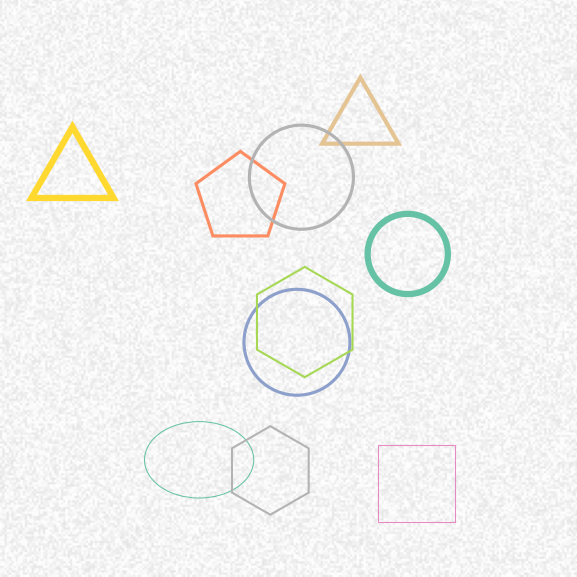[{"shape": "circle", "thickness": 3, "radius": 0.35, "center": [0.706, 0.559]}, {"shape": "oval", "thickness": 0.5, "radius": 0.47, "center": [0.345, 0.203]}, {"shape": "pentagon", "thickness": 1.5, "radius": 0.4, "center": [0.416, 0.656]}, {"shape": "circle", "thickness": 1.5, "radius": 0.46, "center": [0.514, 0.406]}, {"shape": "square", "thickness": 0.5, "radius": 0.33, "center": [0.721, 0.161]}, {"shape": "hexagon", "thickness": 1, "radius": 0.48, "center": [0.528, 0.441]}, {"shape": "triangle", "thickness": 3, "radius": 0.41, "center": [0.126, 0.697]}, {"shape": "triangle", "thickness": 2, "radius": 0.38, "center": [0.624, 0.789]}, {"shape": "circle", "thickness": 1.5, "radius": 0.45, "center": [0.522, 0.692]}, {"shape": "hexagon", "thickness": 1, "radius": 0.38, "center": [0.468, 0.184]}]